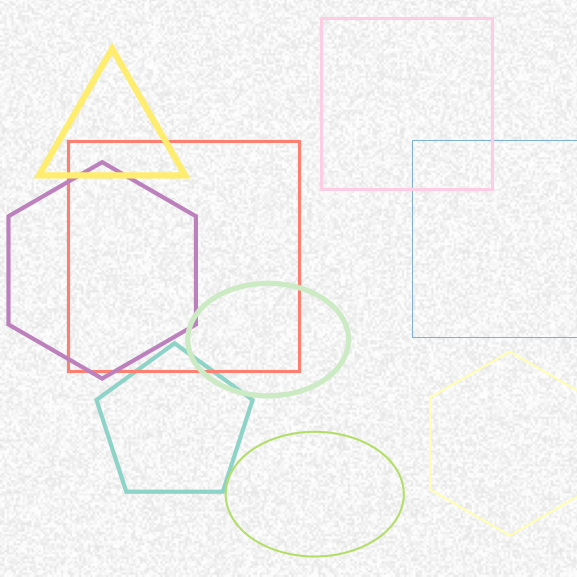[{"shape": "pentagon", "thickness": 2, "radius": 0.71, "center": [0.302, 0.263]}, {"shape": "hexagon", "thickness": 1, "radius": 0.8, "center": [0.883, 0.231]}, {"shape": "square", "thickness": 1.5, "radius": 1.0, "center": [0.317, 0.556]}, {"shape": "square", "thickness": 0.5, "radius": 0.86, "center": [0.884, 0.586]}, {"shape": "oval", "thickness": 1, "radius": 0.77, "center": [0.545, 0.143]}, {"shape": "square", "thickness": 1.5, "radius": 0.74, "center": [0.703, 0.82]}, {"shape": "hexagon", "thickness": 2, "radius": 0.94, "center": [0.177, 0.531]}, {"shape": "oval", "thickness": 2.5, "radius": 0.7, "center": [0.464, 0.411]}, {"shape": "triangle", "thickness": 3, "radius": 0.73, "center": [0.194, 0.769]}]